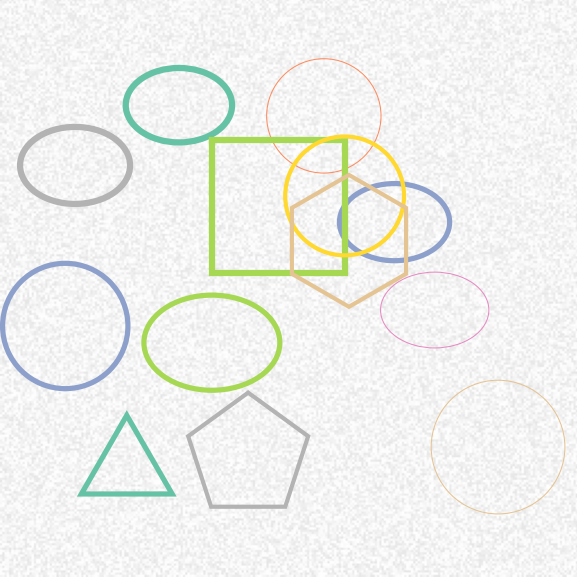[{"shape": "triangle", "thickness": 2.5, "radius": 0.45, "center": [0.22, 0.189]}, {"shape": "oval", "thickness": 3, "radius": 0.46, "center": [0.31, 0.817]}, {"shape": "circle", "thickness": 0.5, "radius": 0.5, "center": [0.561, 0.798]}, {"shape": "oval", "thickness": 2.5, "radius": 0.48, "center": [0.683, 0.614]}, {"shape": "circle", "thickness": 2.5, "radius": 0.54, "center": [0.113, 0.435]}, {"shape": "oval", "thickness": 0.5, "radius": 0.47, "center": [0.753, 0.462]}, {"shape": "oval", "thickness": 2.5, "radius": 0.59, "center": [0.367, 0.406]}, {"shape": "square", "thickness": 3, "radius": 0.58, "center": [0.483, 0.642]}, {"shape": "circle", "thickness": 2, "radius": 0.51, "center": [0.597, 0.66]}, {"shape": "circle", "thickness": 0.5, "radius": 0.58, "center": [0.862, 0.225]}, {"shape": "hexagon", "thickness": 2, "radius": 0.57, "center": [0.604, 0.582]}, {"shape": "oval", "thickness": 3, "radius": 0.48, "center": [0.13, 0.713]}, {"shape": "pentagon", "thickness": 2, "radius": 0.55, "center": [0.43, 0.21]}]